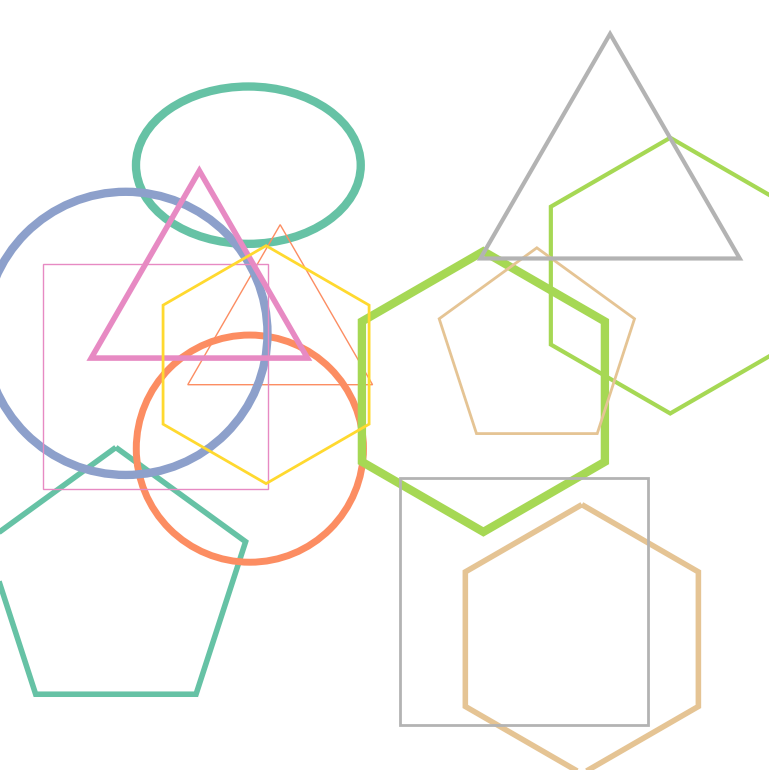[{"shape": "pentagon", "thickness": 2, "radius": 0.89, "center": [0.15, 0.242]}, {"shape": "oval", "thickness": 3, "radius": 0.73, "center": [0.323, 0.785]}, {"shape": "triangle", "thickness": 0.5, "radius": 0.69, "center": [0.364, 0.57]}, {"shape": "circle", "thickness": 2.5, "radius": 0.74, "center": [0.324, 0.417]}, {"shape": "circle", "thickness": 3, "radius": 0.92, "center": [0.163, 0.567]}, {"shape": "triangle", "thickness": 2, "radius": 0.81, "center": [0.259, 0.616]}, {"shape": "square", "thickness": 0.5, "radius": 0.73, "center": [0.202, 0.511]}, {"shape": "hexagon", "thickness": 3, "radius": 0.91, "center": [0.628, 0.491]}, {"shape": "hexagon", "thickness": 1.5, "radius": 0.9, "center": [0.87, 0.642]}, {"shape": "hexagon", "thickness": 1, "radius": 0.77, "center": [0.346, 0.526]}, {"shape": "hexagon", "thickness": 2, "radius": 0.87, "center": [0.756, 0.17]}, {"shape": "pentagon", "thickness": 1, "radius": 0.67, "center": [0.697, 0.545]}, {"shape": "triangle", "thickness": 1.5, "radius": 0.97, "center": [0.792, 0.762]}, {"shape": "square", "thickness": 1, "radius": 0.8, "center": [0.68, 0.219]}]